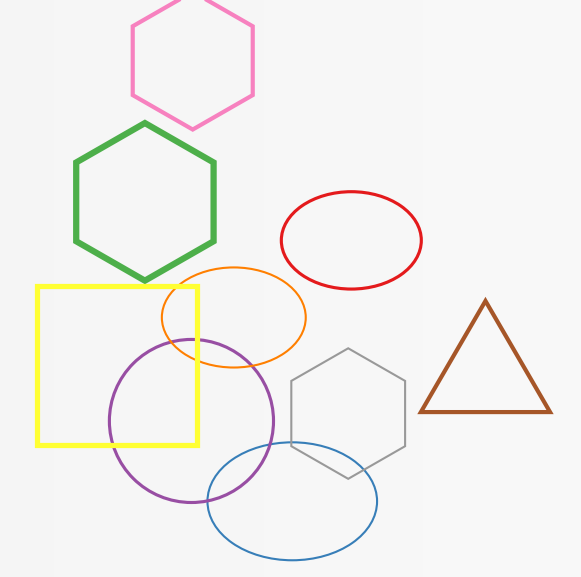[{"shape": "oval", "thickness": 1.5, "radius": 0.6, "center": [0.604, 0.583]}, {"shape": "oval", "thickness": 1, "radius": 0.73, "center": [0.503, 0.131]}, {"shape": "hexagon", "thickness": 3, "radius": 0.68, "center": [0.249, 0.65]}, {"shape": "circle", "thickness": 1.5, "radius": 0.71, "center": [0.329, 0.27]}, {"shape": "oval", "thickness": 1, "radius": 0.62, "center": [0.402, 0.449]}, {"shape": "square", "thickness": 2.5, "radius": 0.69, "center": [0.201, 0.366]}, {"shape": "triangle", "thickness": 2, "radius": 0.64, "center": [0.835, 0.35]}, {"shape": "hexagon", "thickness": 2, "radius": 0.6, "center": [0.332, 0.894]}, {"shape": "hexagon", "thickness": 1, "radius": 0.57, "center": [0.599, 0.283]}]